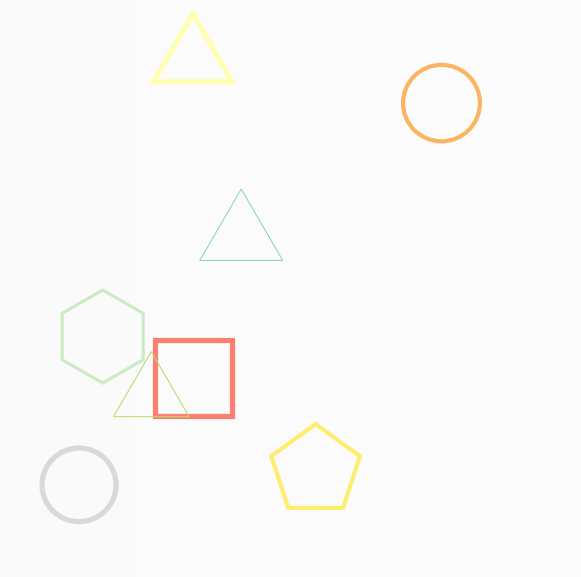[{"shape": "triangle", "thickness": 0.5, "radius": 0.41, "center": [0.415, 0.589]}, {"shape": "triangle", "thickness": 2.5, "radius": 0.39, "center": [0.332, 0.897]}, {"shape": "square", "thickness": 2.5, "radius": 0.33, "center": [0.333, 0.344]}, {"shape": "circle", "thickness": 2, "radius": 0.33, "center": [0.76, 0.821]}, {"shape": "triangle", "thickness": 0.5, "radius": 0.38, "center": [0.26, 0.315]}, {"shape": "circle", "thickness": 2.5, "radius": 0.32, "center": [0.136, 0.16]}, {"shape": "hexagon", "thickness": 1.5, "radius": 0.4, "center": [0.177, 0.416]}, {"shape": "pentagon", "thickness": 2, "radius": 0.4, "center": [0.543, 0.185]}]